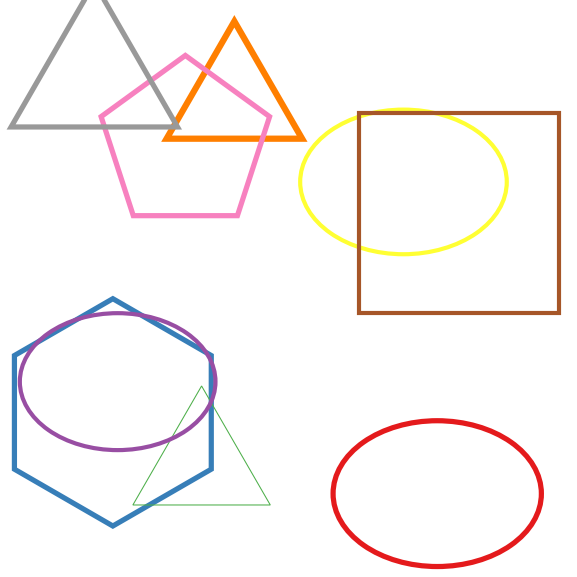[{"shape": "oval", "thickness": 2.5, "radius": 0.9, "center": [0.757, 0.144]}, {"shape": "hexagon", "thickness": 2.5, "radius": 0.98, "center": [0.195, 0.285]}, {"shape": "triangle", "thickness": 0.5, "radius": 0.69, "center": [0.349, 0.193]}, {"shape": "oval", "thickness": 2, "radius": 0.85, "center": [0.204, 0.338]}, {"shape": "triangle", "thickness": 3, "radius": 0.68, "center": [0.406, 0.827]}, {"shape": "oval", "thickness": 2, "radius": 0.89, "center": [0.699, 0.684]}, {"shape": "square", "thickness": 2, "radius": 0.87, "center": [0.795, 0.63]}, {"shape": "pentagon", "thickness": 2.5, "radius": 0.77, "center": [0.321, 0.75]}, {"shape": "triangle", "thickness": 2.5, "radius": 0.83, "center": [0.163, 0.862]}]